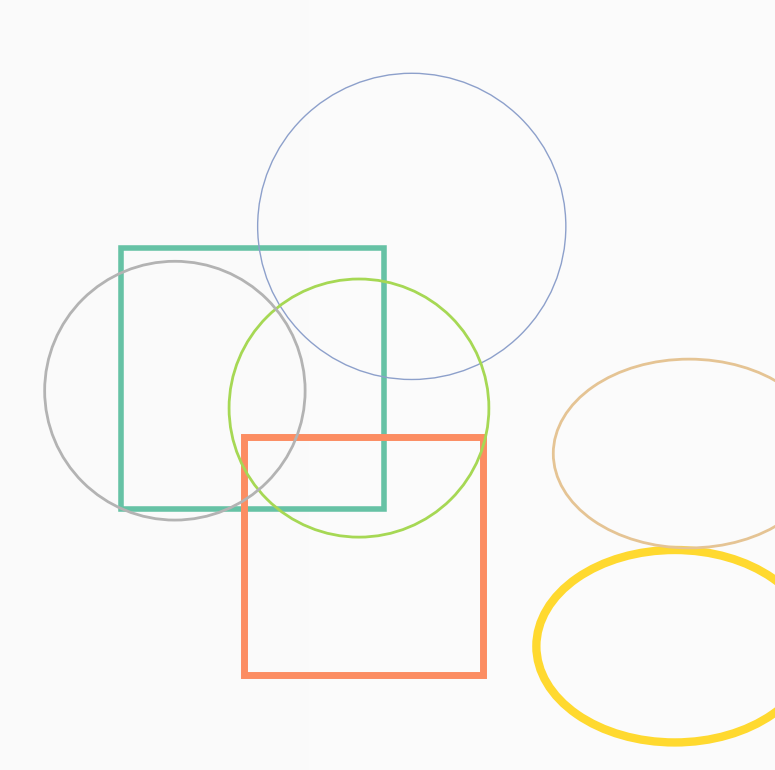[{"shape": "square", "thickness": 2, "radius": 0.85, "center": [0.326, 0.508]}, {"shape": "square", "thickness": 2.5, "radius": 0.77, "center": [0.469, 0.278]}, {"shape": "circle", "thickness": 0.5, "radius": 0.99, "center": [0.531, 0.706]}, {"shape": "circle", "thickness": 1, "radius": 0.84, "center": [0.463, 0.47]}, {"shape": "oval", "thickness": 3, "radius": 0.89, "center": [0.871, 0.161]}, {"shape": "oval", "thickness": 1, "radius": 0.88, "center": [0.889, 0.411]}, {"shape": "circle", "thickness": 1, "radius": 0.84, "center": [0.226, 0.493]}]